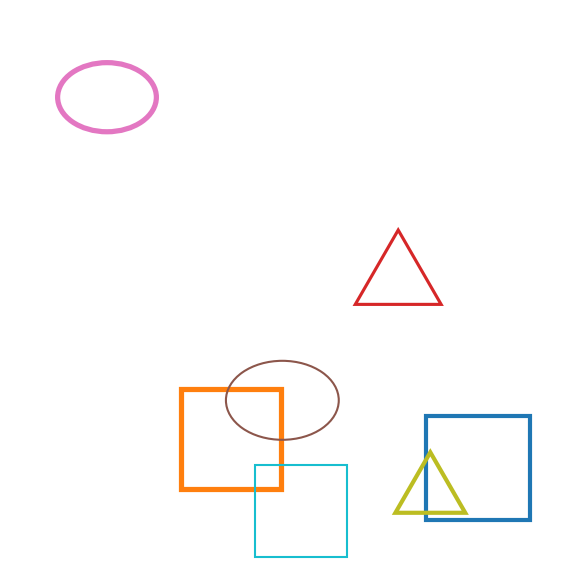[{"shape": "square", "thickness": 2, "radius": 0.45, "center": [0.828, 0.188]}, {"shape": "square", "thickness": 2.5, "radius": 0.43, "center": [0.4, 0.239]}, {"shape": "triangle", "thickness": 1.5, "radius": 0.43, "center": [0.69, 0.515]}, {"shape": "oval", "thickness": 1, "radius": 0.49, "center": [0.489, 0.306]}, {"shape": "oval", "thickness": 2.5, "radius": 0.43, "center": [0.185, 0.831]}, {"shape": "triangle", "thickness": 2, "radius": 0.35, "center": [0.745, 0.146]}, {"shape": "square", "thickness": 1, "radius": 0.4, "center": [0.521, 0.114]}]